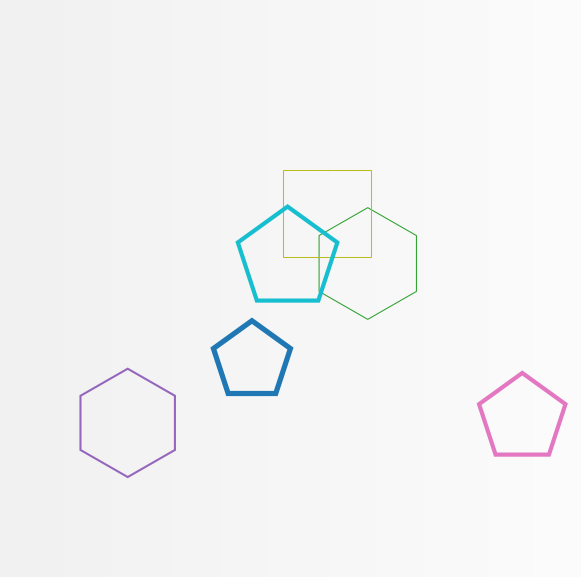[{"shape": "pentagon", "thickness": 2.5, "radius": 0.35, "center": [0.433, 0.374]}, {"shape": "hexagon", "thickness": 0.5, "radius": 0.48, "center": [0.633, 0.543]}, {"shape": "hexagon", "thickness": 1, "radius": 0.47, "center": [0.22, 0.267]}, {"shape": "pentagon", "thickness": 2, "radius": 0.39, "center": [0.899, 0.275]}, {"shape": "square", "thickness": 0.5, "radius": 0.38, "center": [0.563, 0.629]}, {"shape": "pentagon", "thickness": 2, "radius": 0.45, "center": [0.495, 0.551]}]